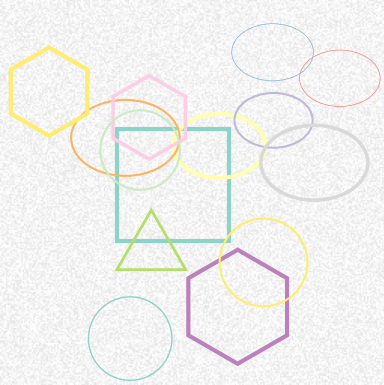[{"shape": "circle", "thickness": 1, "radius": 0.54, "center": [0.338, 0.121]}, {"shape": "square", "thickness": 3, "radius": 0.73, "center": [0.449, 0.518]}, {"shape": "oval", "thickness": 3, "radius": 0.6, "center": [0.57, 0.621]}, {"shape": "oval", "thickness": 1.5, "radius": 0.51, "center": [0.711, 0.687]}, {"shape": "oval", "thickness": 0.5, "radius": 0.52, "center": [0.883, 0.797]}, {"shape": "oval", "thickness": 0.5, "radius": 0.53, "center": [0.708, 0.864]}, {"shape": "oval", "thickness": 1.5, "radius": 0.7, "center": [0.326, 0.642]}, {"shape": "triangle", "thickness": 2, "radius": 0.52, "center": [0.393, 0.351]}, {"shape": "hexagon", "thickness": 2.5, "radius": 0.54, "center": [0.388, 0.695]}, {"shape": "oval", "thickness": 2.5, "radius": 0.69, "center": [0.816, 0.577]}, {"shape": "hexagon", "thickness": 3, "radius": 0.74, "center": [0.617, 0.203]}, {"shape": "circle", "thickness": 1.5, "radius": 0.52, "center": [0.364, 0.61]}, {"shape": "hexagon", "thickness": 3, "radius": 0.57, "center": [0.128, 0.762]}, {"shape": "circle", "thickness": 1.5, "radius": 0.57, "center": [0.685, 0.318]}]